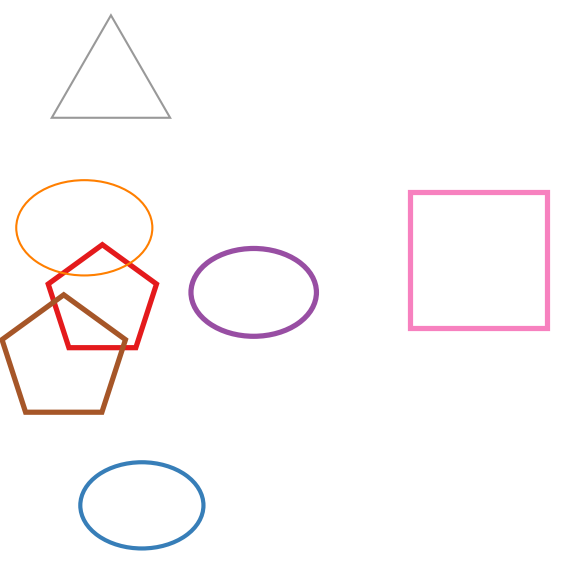[{"shape": "pentagon", "thickness": 2.5, "radius": 0.49, "center": [0.177, 0.477]}, {"shape": "oval", "thickness": 2, "radius": 0.53, "center": [0.246, 0.124]}, {"shape": "oval", "thickness": 2.5, "radius": 0.54, "center": [0.439, 0.493]}, {"shape": "oval", "thickness": 1, "radius": 0.59, "center": [0.146, 0.605]}, {"shape": "pentagon", "thickness": 2.5, "radius": 0.56, "center": [0.11, 0.376]}, {"shape": "square", "thickness": 2.5, "radius": 0.59, "center": [0.828, 0.549]}, {"shape": "triangle", "thickness": 1, "radius": 0.59, "center": [0.192, 0.854]}]